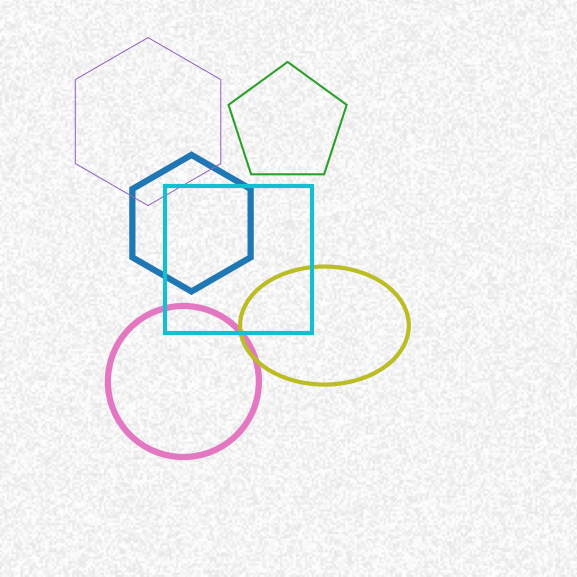[{"shape": "hexagon", "thickness": 3, "radius": 0.59, "center": [0.332, 0.613]}, {"shape": "pentagon", "thickness": 1, "radius": 0.54, "center": [0.498, 0.784]}, {"shape": "hexagon", "thickness": 0.5, "radius": 0.73, "center": [0.256, 0.789]}, {"shape": "circle", "thickness": 3, "radius": 0.65, "center": [0.318, 0.339]}, {"shape": "oval", "thickness": 2, "radius": 0.73, "center": [0.562, 0.435]}, {"shape": "square", "thickness": 2, "radius": 0.63, "center": [0.413, 0.55]}]